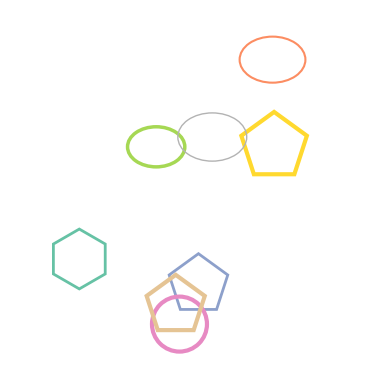[{"shape": "hexagon", "thickness": 2, "radius": 0.39, "center": [0.206, 0.327]}, {"shape": "oval", "thickness": 1.5, "radius": 0.43, "center": [0.708, 0.845]}, {"shape": "pentagon", "thickness": 2, "radius": 0.4, "center": [0.515, 0.261]}, {"shape": "circle", "thickness": 3, "radius": 0.36, "center": [0.466, 0.158]}, {"shape": "oval", "thickness": 2.5, "radius": 0.37, "center": [0.406, 0.619]}, {"shape": "pentagon", "thickness": 3, "radius": 0.45, "center": [0.712, 0.62]}, {"shape": "pentagon", "thickness": 3, "radius": 0.4, "center": [0.456, 0.207]}, {"shape": "oval", "thickness": 1, "radius": 0.45, "center": [0.551, 0.644]}]